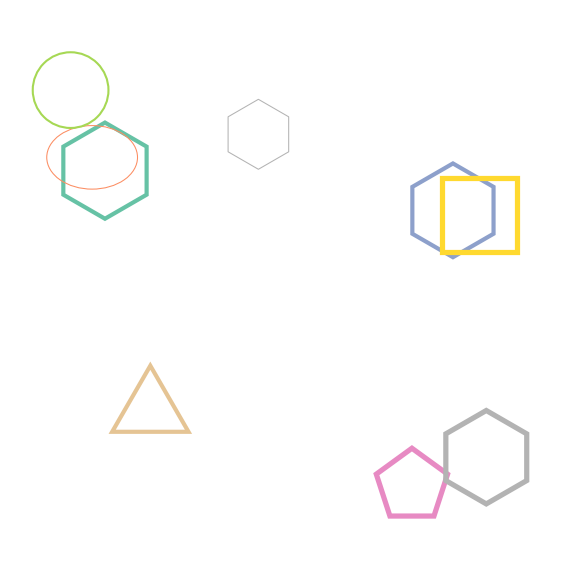[{"shape": "hexagon", "thickness": 2, "radius": 0.42, "center": [0.182, 0.704]}, {"shape": "oval", "thickness": 0.5, "radius": 0.39, "center": [0.16, 0.727]}, {"shape": "hexagon", "thickness": 2, "radius": 0.41, "center": [0.784, 0.635]}, {"shape": "pentagon", "thickness": 2.5, "radius": 0.32, "center": [0.713, 0.158]}, {"shape": "circle", "thickness": 1, "radius": 0.33, "center": [0.122, 0.843]}, {"shape": "square", "thickness": 2.5, "radius": 0.32, "center": [0.83, 0.626]}, {"shape": "triangle", "thickness": 2, "radius": 0.38, "center": [0.26, 0.29]}, {"shape": "hexagon", "thickness": 2.5, "radius": 0.4, "center": [0.842, 0.207]}, {"shape": "hexagon", "thickness": 0.5, "radius": 0.3, "center": [0.447, 0.767]}]